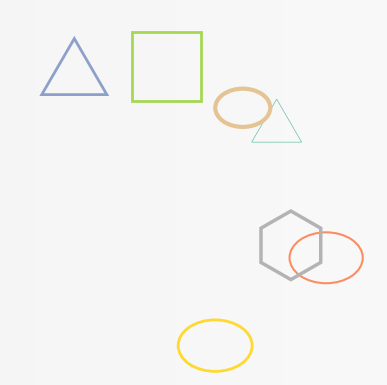[{"shape": "triangle", "thickness": 0.5, "radius": 0.37, "center": [0.714, 0.668]}, {"shape": "oval", "thickness": 1.5, "radius": 0.47, "center": [0.842, 0.33]}, {"shape": "triangle", "thickness": 2, "radius": 0.48, "center": [0.192, 0.803]}, {"shape": "square", "thickness": 2, "radius": 0.45, "center": [0.43, 0.828]}, {"shape": "oval", "thickness": 2, "radius": 0.48, "center": [0.555, 0.102]}, {"shape": "oval", "thickness": 3, "radius": 0.35, "center": [0.626, 0.72]}, {"shape": "hexagon", "thickness": 2.5, "radius": 0.45, "center": [0.751, 0.363]}]